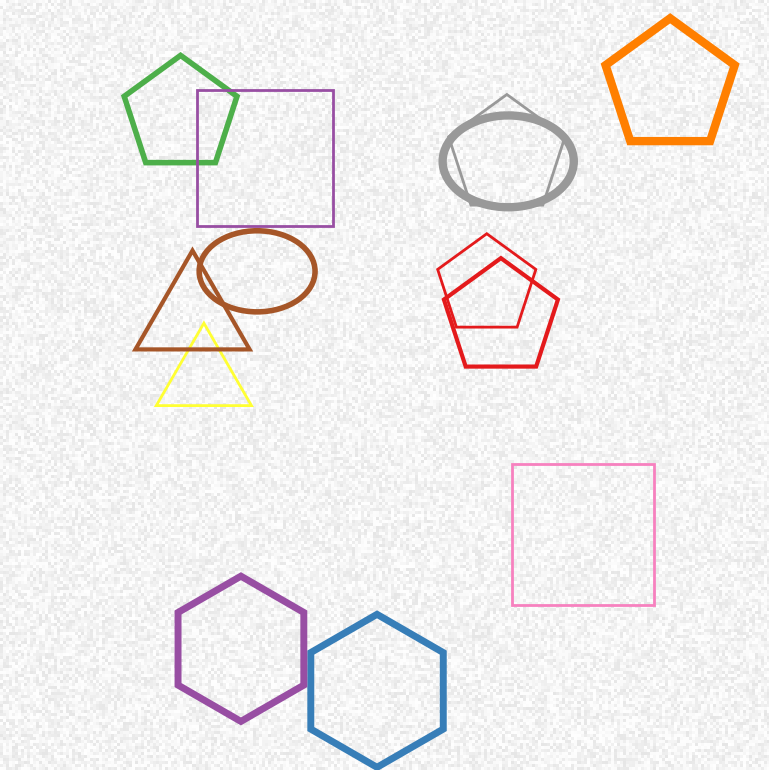[{"shape": "pentagon", "thickness": 1, "radius": 0.34, "center": [0.632, 0.629]}, {"shape": "pentagon", "thickness": 1.5, "radius": 0.39, "center": [0.651, 0.587]}, {"shape": "hexagon", "thickness": 2.5, "radius": 0.5, "center": [0.49, 0.103]}, {"shape": "pentagon", "thickness": 2, "radius": 0.38, "center": [0.235, 0.851]}, {"shape": "square", "thickness": 1, "radius": 0.44, "center": [0.344, 0.795]}, {"shape": "hexagon", "thickness": 2.5, "radius": 0.47, "center": [0.313, 0.157]}, {"shape": "pentagon", "thickness": 3, "radius": 0.44, "center": [0.87, 0.888]}, {"shape": "triangle", "thickness": 1, "radius": 0.36, "center": [0.265, 0.509]}, {"shape": "triangle", "thickness": 1.5, "radius": 0.43, "center": [0.25, 0.589]}, {"shape": "oval", "thickness": 2, "radius": 0.38, "center": [0.334, 0.648]}, {"shape": "square", "thickness": 1, "radius": 0.46, "center": [0.757, 0.306]}, {"shape": "oval", "thickness": 3, "radius": 0.43, "center": [0.66, 0.79]}, {"shape": "pentagon", "thickness": 1, "radius": 0.4, "center": [0.658, 0.798]}]